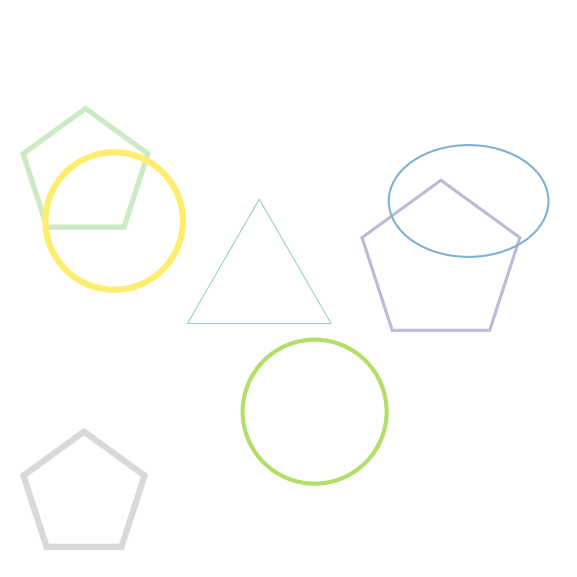[{"shape": "triangle", "thickness": 0.5, "radius": 0.72, "center": [0.449, 0.511]}, {"shape": "pentagon", "thickness": 1.5, "radius": 0.72, "center": [0.764, 0.543]}, {"shape": "oval", "thickness": 1, "radius": 0.69, "center": [0.811, 0.651]}, {"shape": "circle", "thickness": 2, "radius": 0.62, "center": [0.545, 0.286]}, {"shape": "pentagon", "thickness": 3, "radius": 0.55, "center": [0.146, 0.141]}, {"shape": "pentagon", "thickness": 2.5, "radius": 0.57, "center": [0.148, 0.698]}, {"shape": "circle", "thickness": 3, "radius": 0.6, "center": [0.198, 0.616]}]